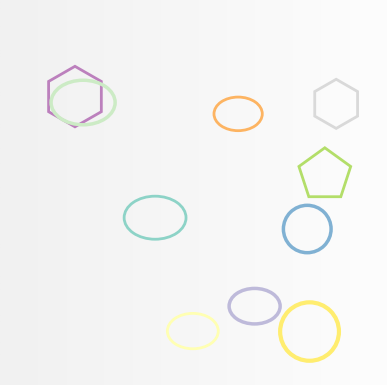[{"shape": "oval", "thickness": 2, "radius": 0.4, "center": [0.4, 0.435]}, {"shape": "oval", "thickness": 2, "radius": 0.33, "center": [0.498, 0.14]}, {"shape": "oval", "thickness": 2.5, "radius": 0.33, "center": [0.657, 0.205]}, {"shape": "circle", "thickness": 2.5, "radius": 0.31, "center": [0.793, 0.405]}, {"shape": "oval", "thickness": 2, "radius": 0.31, "center": [0.615, 0.704]}, {"shape": "pentagon", "thickness": 2, "radius": 0.35, "center": [0.838, 0.546]}, {"shape": "hexagon", "thickness": 2, "radius": 0.32, "center": [0.868, 0.73]}, {"shape": "hexagon", "thickness": 2, "radius": 0.39, "center": [0.193, 0.749]}, {"shape": "oval", "thickness": 2.5, "radius": 0.41, "center": [0.214, 0.734]}, {"shape": "circle", "thickness": 3, "radius": 0.38, "center": [0.799, 0.139]}]